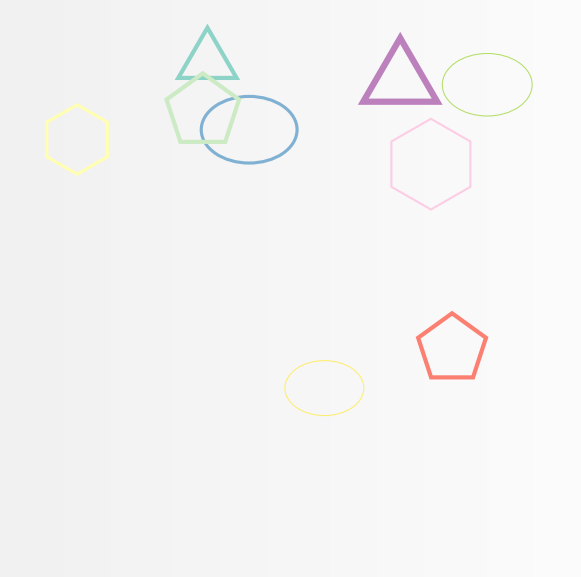[{"shape": "triangle", "thickness": 2, "radius": 0.29, "center": [0.357, 0.893]}, {"shape": "hexagon", "thickness": 1.5, "radius": 0.3, "center": [0.133, 0.758]}, {"shape": "pentagon", "thickness": 2, "radius": 0.31, "center": [0.778, 0.395]}, {"shape": "oval", "thickness": 1.5, "radius": 0.41, "center": [0.429, 0.775]}, {"shape": "oval", "thickness": 0.5, "radius": 0.39, "center": [0.838, 0.852]}, {"shape": "hexagon", "thickness": 1, "radius": 0.39, "center": [0.741, 0.715]}, {"shape": "triangle", "thickness": 3, "radius": 0.37, "center": [0.689, 0.86]}, {"shape": "pentagon", "thickness": 2, "radius": 0.33, "center": [0.349, 0.807]}, {"shape": "oval", "thickness": 0.5, "radius": 0.34, "center": [0.558, 0.327]}]